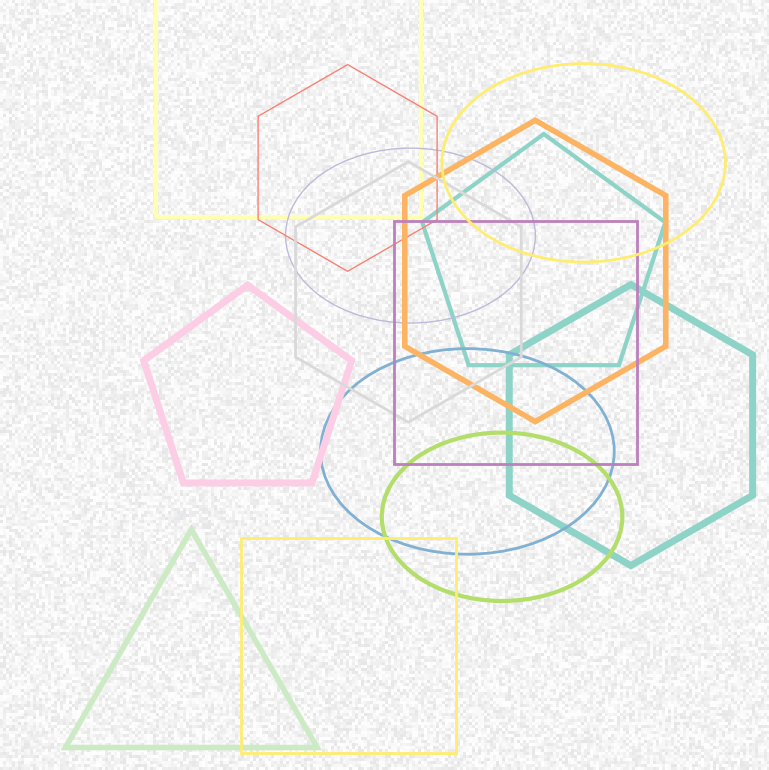[{"shape": "pentagon", "thickness": 1.5, "radius": 0.83, "center": [0.706, 0.66]}, {"shape": "hexagon", "thickness": 2.5, "radius": 0.91, "center": [0.819, 0.448]}, {"shape": "square", "thickness": 1.5, "radius": 0.86, "center": [0.375, 0.89]}, {"shape": "oval", "thickness": 0.5, "radius": 0.81, "center": [0.533, 0.694]}, {"shape": "hexagon", "thickness": 0.5, "radius": 0.67, "center": [0.451, 0.782]}, {"shape": "oval", "thickness": 1, "radius": 0.95, "center": [0.607, 0.414]}, {"shape": "hexagon", "thickness": 2, "radius": 0.98, "center": [0.695, 0.648]}, {"shape": "oval", "thickness": 1.5, "radius": 0.78, "center": [0.652, 0.329]}, {"shape": "pentagon", "thickness": 2.5, "radius": 0.71, "center": [0.322, 0.488]}, {"shape": "hexagon", "thickness": 1, "radius": 0.85, "center": [0.53, 0.621]}, {"shape": "square", "thickness": 1, "radius": 0.79, "center": [0.67, 0.556]}, {"shape": "triangle", "thickness": 2, "radius": 0.94, "center": [0.248, 0.124]}, {"shape": "oval", "thickness": 1, "radius": 0.92, "center": [0.758, 0.789]}, {"shape": "square", "thickness": 1, "radius": 0.7, "center": [0.453, 0.162]}]